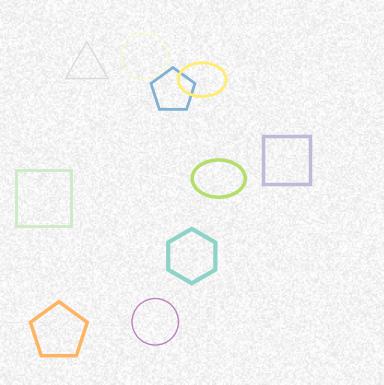[{"shape": "hexagon", "thickness": 3, "radius": 0.35, "center": [0.498, 0.335]}, {"shape": "circle", "thickness": 0.5, "radius": 0.3, "center": [0.375, 0.855]}, {"shape": "square", "thickness": 2.5, "radius": 0.31, "center": [0.745, 0.585]}, {"shape": "pentagon", "thickness": 2, "radius": 0.3, "center": [0.449, 0.765]}, {"shape": "pentagon", "thickness": 2.5, "radius": 0.39, "center": [0.153, 0.139]}, {"shape": "oval", "thickness": 2.5, "radius": 0.35, "center": [0.568, 0.536]}, {"shape": "triangle", "thickness": 1, "radius": 0.32, "center": [0.226, 0.828]}, {"shape": "circle", "thickness": 1, "radius": 0.3, "center": [0.403, 0.164]}, {"shape": "square", "thickness": 2, "radius": 0.36, "center": [0.112, 0.486]}, {"shape": "oval", "thickness": 2, "radius": 0.31, "center": [0.525, 0.793]}]